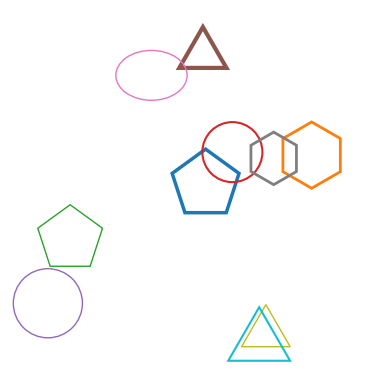[{"shape": "pentagon", "thickness": 2.5, "radius": 0.46, "center": [0.534, 0.521]}, {"shape": "hexagon", "thickness": 2, "radius": 0.43, "center": [0.809, 0.597]}, {"shape": "pentagon", "thickness": 1, "radius": 0.44, "center": [0.182, 0.38]}, {"shape": "circle", "thickness": 1.5, "radius": 0.39, "center": [0.604, 0.605]}, {"shape": "circle", "thickness": 1, "radius": 0.45, "center": [0.124, 0.212]}, {"shape": "triangle", "thickness": 3, "radius": 0.35, "center": [0.527, 0.859]}, {"shape": "oval", "thickness": 1, "radius": 0.46, "center": [0.393, 0.804]}, {"shape": "hexagon", "thickness": 2, "radius": 0.34, "center": [0.711, 0.589]}, {"shape": "triangle", "thickness": 1, "radius": 0.36, "center": [0.691, 0.136]}, {"shape": "triangle", "thickness": 1.5, "radius": 0.46, "center": [0.673, 0.109]}]